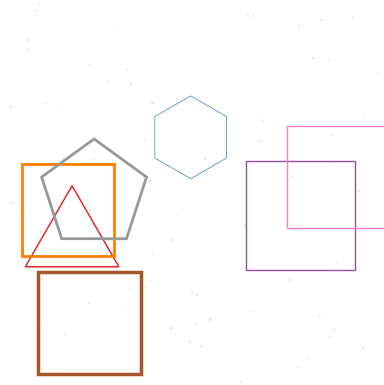[{"shape": "triangle", "thickness": 1, "radius": 0.7, "center": [0.187, 0.377]}, {"shape": "hexagon", "thickness": 0.5, "radius": 0.54, "center": [0.495, 0.643]}, {"shape": "square", "thickness": 1, "radius": 0.71, "center": [0.78, 0.44]}, {"shape": "square", "thickness": 2, "radius": 0.6, "center": [0.177, 0.455]}, {"shape": "square", "thickness": 2.5, "radius": 0.67, "center": [0.233, 0.16]}, {"shape": "square", "thickness": 1, "radius": 0.66, "center": [0.879, 0.54]}, {"shape": "pentagon", "thickness": 2, "radius": 0.72, "center": [0.244, 0.496]}]